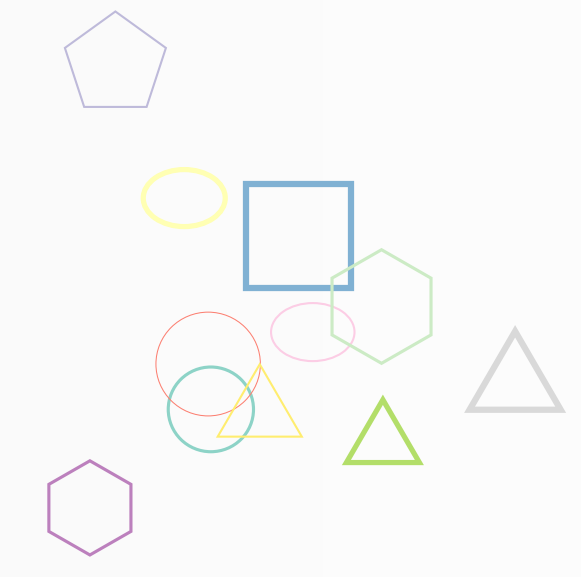[{"shape": "circle", "thickness": 1.5, "radius": 0.37, "center": [0.363, 0.29]}, {"shape": "oval", "thickness": 2.5, "radius": 0.35, "center": [0.317, 0.656]}, {"shape": "pentagon", "thickness": 1, "radius": 0.46, "center": [0.199, 0.888]}, {"shape": "circle", "thickness": 0.5, "radius": 0.45, "center": [0.358, 0.369]}, {"shape": "square", "thickness": 3, "radius": 0.45, "center": [0.514, 0.59]}, {"shape": "triangle", "thickness": 2.5, "radius": 0.36, "center": [0.659, 0.234]}, {"shape": "oval", "thickness": 1, "radius": 0.36, "center": [0.538, 0.424]}, {"shape": "triangle", "thickness": 3, "radius": 0.45, "center": [0.886, 0.335]}, {"shape": "hexagon", "thickness": 1.5, "radius": 0.41, "center": [0.155, 0.12]}, {"shape": "hexagon", "thickness": 1.5, "radius": 0.49, "center": [0.656, 0.468]}, {"shape": "triangle", "thickness": 1, "radius": 0.42, "center": [0.447, 0.285]}]